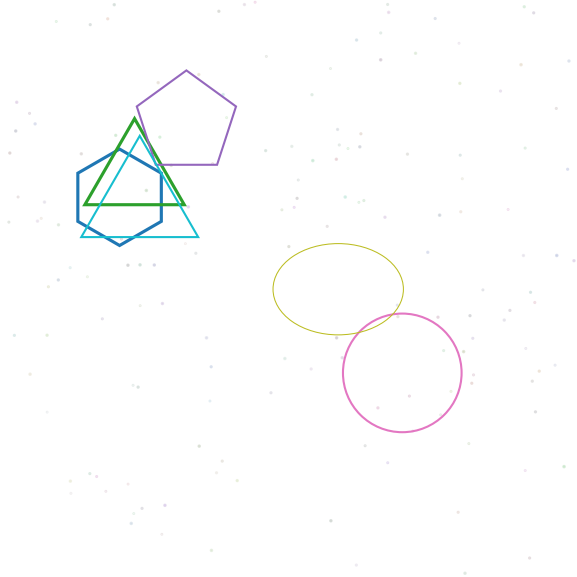[{"shape": "hexagon", "thickness": 1.5, "radius": 0.42, "center": [0.207, 0.658]}, {"shape": "triangle", "thickness": 1.5, "radius": 0.5, "center": [0.233, 0.694]}, {"shape": "pentagon", "thickness": 1, "radius": 0.45, "center": [0.323, 0.787]}, {"shape": "circle", "thickness": 1, "radius": 0.51, "center": [0.697, 0.353]}, {"shape": "oval", "thickness": 0.5, "radius": 0.56, "center": [0.586, 0.498]}, {"shape": "triangle", "thickness": 1, "radius": 0.58, "center": [0.242, 0.647]}]